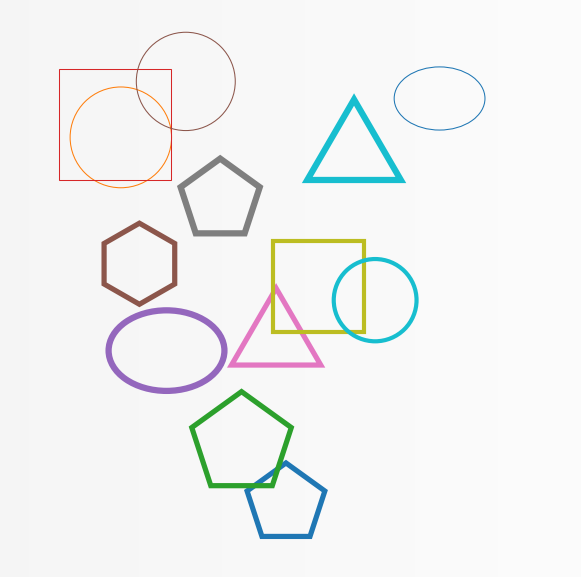[{"shape": "oval", "thickness": 0.5, "radius": 0.39, "center": [0.756, 0.829]}, {"shape": "pentagon", "thickness": 2.5, "radius": 0.35, "center": [0.492, 0.127]}, {"shape": "circle", "thickness": 0.5, "radius": 0.44, "center": [0.208, 0.761]}, {"shape": "pentagon", "thickness": 2.5, "radius": 0.45, "center": [0.416, 0.231]}, {"shape": "square", "thickness": 0.5, "radius": 0.48, "center": [0.198, 0.784]}, {"shape": "oval", "thickness": 3, "radius": 0.5, "center": [0.286, 0.392]}, {"shape": "circle", "thickness": 0.5, "radius": 0.43, "center": [0.32, 0.858]}, {"shape": "hexagon", "thickness": 2.5, "radius": 0.35, "center": [0.24, 0.542]}, {"shape": "triangle", "thickness": 2.5, "radius": 0.44, "center": [0.475, 0.411]}, {"shape": "pentagon", "thickness": 3, "radius": 0.36, "center": [0.379, 0.653]}, {"shape": "square", "thickness": 2, "radius": 0.39, "center": [0.548, 0.504]}, {"shape": "circle", "thickness": 2, "radius": 0.36, "center": [0.645, 0.479]}, {"shape": "triangle", "thickness": 3, "radius": 0.46, "center": [0.609, 0.734]}]